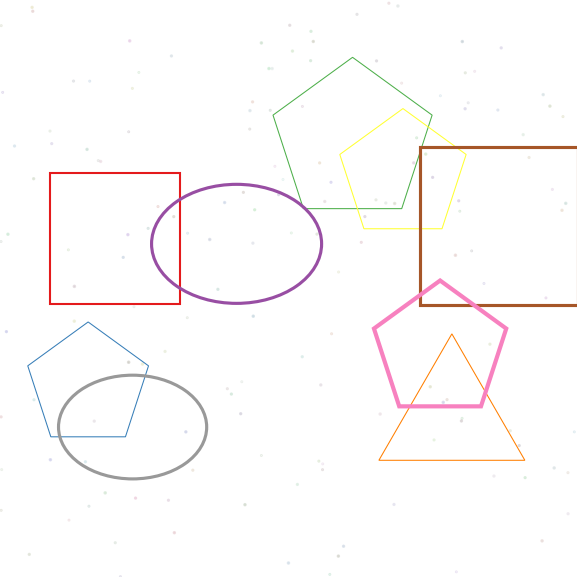[{"shape": "square", "thickness": 1, "radius": 0.56, "center": [0.199, 0.586]}, {"shape": "pentagon", "thickness": 0.5, "radius": 0.55, "center": [0.153, 0.332]}, {"shape": "pentagon", "thickness": 0.5, "radius": 0.72, "center": [0.61, 0.755]}, {"shape": "oval", "thickness": 1.5, "radius": 0.74, "center": [0.41, 0.577]}, {"shape": "triangle", "thickness": 0.5, "radius": 0.73, "center": [0.782, 0.275]}, {"shape": "pentagon", "thickness": 0.5, "radius": 0.58, "center": [0.698, 0.696]}, {"shape": "square", "thickness": 1.5, "radius": 0.68, "center": [0.864, 0.608]}, {"shape": "pentagon", "thickness": 2, "radius": 0.6, "center": [0.762, 0.393]}, {"shape": "oval", "thickness": 1.5, "radius": 0.64, "center": [0.23, 0.26]}]